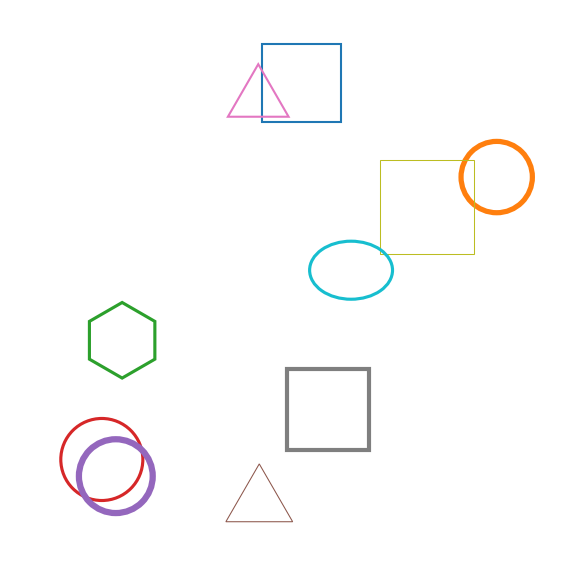[{"shape": "square", "thickness": 1, "radius": 0.34, "center": [0.522, 0.855]}, {"shape": "circle", "thickness": 2.5, "radius": 0.31, "center": [0.86, 0.693]}, {"shape": "hexagon", "thickness": 1.5, "radius": 0.33, "center": [0.211, 0.41]}, {"shape": "circle", "thickness": 1.5, "radius": 0.36, "center": [0.176, 0.203]}, {"shape": "circle", "thickness": 3, "radius": 0.32, "center": [0.201, 0.175]}, {"shape": "triangle", "thickness": 0.5, "radius": 0.33, "center": [0.449, 0.129]}, {"shape": "triangle", "thickness": 1, "radius": 0.3, "center": [0.447, 0.827]}, {"shape": "square", "thickness": 2, "radius": 0.35, "center": [0.569, 0.29]}, {"shape": "square", "thickness": 0.5, "radius": 0.41, "center": [0.739, 0.64]}, {"shape": "oval", "thickness": 1.5, "radius": 0.36, "center": [0.608, 0.531]}]